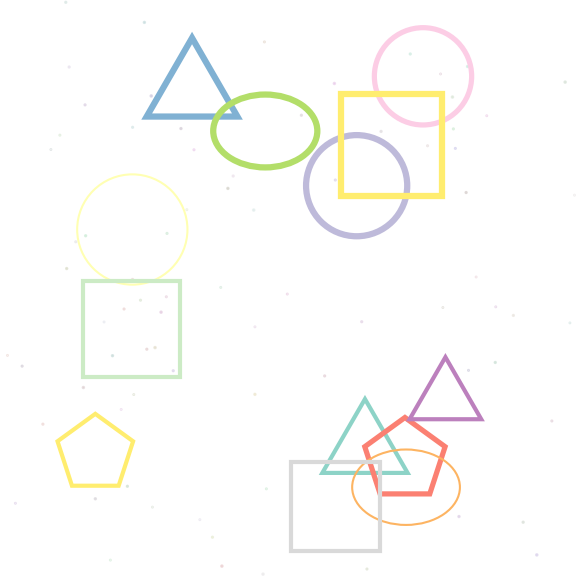[{"shape": "triangle", "thickness": 2, "radius": 0.43, "center": [0.632, 0.223]}, {"shape": "circle", "thickness": 1, "radius": 0.48, "center": [0.229, 0.602]}, {"shape": "circle", "thickness": 3, "radius": 0.44, "center": [0.618, 0.678]}, {"shape": "pentagon", "thickness": 2.5, "radius": 0.37, "center": [0.701, 0.203]}, {"shape": "triangle", "thickness": 3, "radius": 0.45, "center": [0.333, 0.843]}, {"shape": "oval", "thickness": 1, "radius": 0.47, "center": [0.703, 0.155]}, {"shape": "oval", "thickness": 3, "radius": 0.45, "center": [0.459, 0.772]}, {"shape": "circle", "thickness": 2.5, "radius": 0.42, "center": [0.732, 0.867]}, {"shape": "square", "thickness": 2, "radius": 0.39, "center": [0.581, 0.122]}, {"shape": "triangle", "thickness": 2, "radius": 0.36, "center": [0.771, 0.309]}, {"shape": "square", "thickness": 2, "radius": 0.42, "center": [0.228, 0.429]}, {"shape": "pentagon", "thickness": 2, "radius": 0.34, "center": [0.165, 0.214]}, {"shape": "square", "thickness": 3, "radius": 0.44, "center": [0.678, 0.748]}]